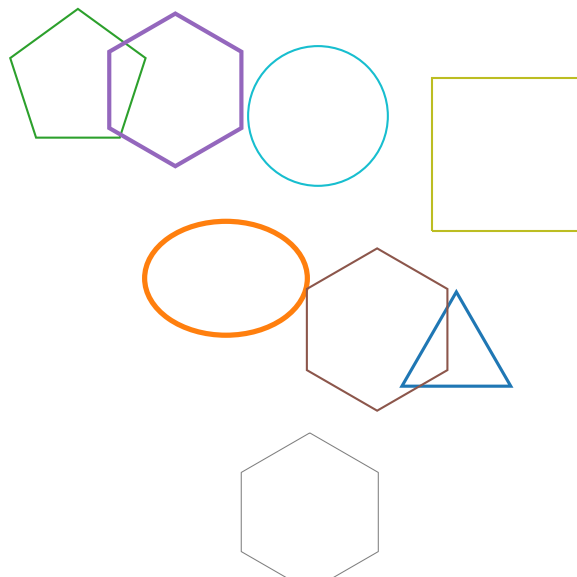[{"shape": "triangle", "thickness": 1.5, "radius": 0.54, "center": [0.79, 0.385]}, {"shape": "oval", "thickness": 2.5, "radius": 0.7, "center": [0.391, 0.517]}, {"shape": "pentagon", "thickness": 1, "radius": 0.62, "center": [0.135, 0.86]}, {"shape": "hexagon", "thickness": 2, "radius": 0.66, "center": [0.304, 0.843]}, {"shape": "hexagon", "thickness": 1, "radius": 0.7, "center": [0.653, 0.429]}, {"shape": "hexagon", "thickness": 0.5, "radius": 0.69, "center": [0.536, 0.113]}, {"shape": "square", "thickness": 1, "radius": 0.66, "center": [0.88, 0.732]}, {"shape": "circle", "thickness": 1, "radius": 0.6, "center": [0.551, 0.798]}]